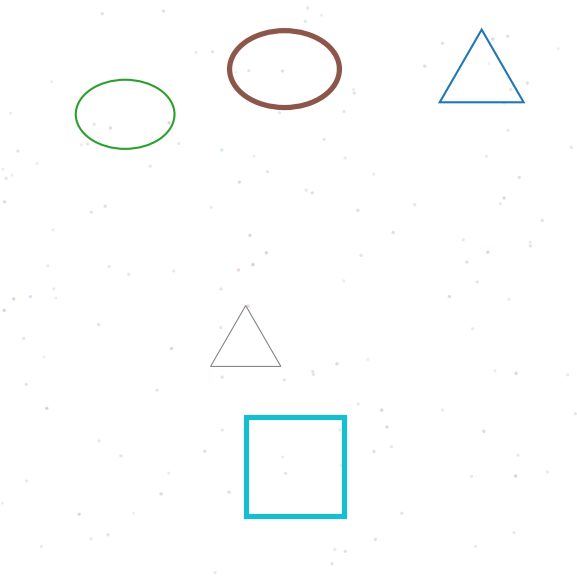[{"shape": "triangle", "thickness": 1, "radius": 0.42, "center": [0.834, 0.864]}, {"shape": "oval", "thickness": 1, "radius": 0.43, "center": [0.217, 0.801]}, {"shape": "oval", "thickness": 2.5, "radius": 0.48, "center": [0.493, 0.879]}, {"shape": "triangle", "thickness": 0.5, "radius": 0.35, "center": [0.425, 0.4]}, {"shape": "square", "thickness": 2.5, "radius": 0.43, "center": [0.511, 0.191]}]